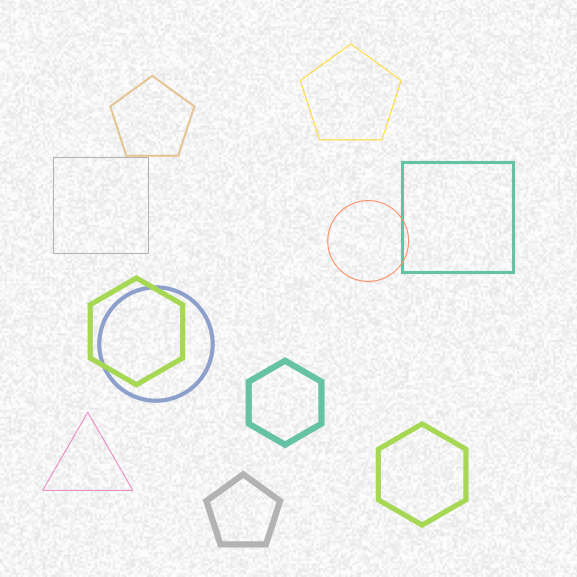[{"shape": "hexagon", "thickness": 3, "radius": 0.36, "center": [0.494, 0.302]}, {"shape": "square", "thickness": 1.5, "radius": 0.48, "center": [0.792, 0.623]}, {"shape": "circle", "thickness": 0.5, "radius": 0.35, "center": [0.638, 0.582]}, {"shape": "circle", "thickness": 2, "radius": 0.49, "center": [0.27, 0.403]}, {"shape": "triangle", "thickness": 0.5, "radius": 0.45, "center": [0.152, 0.195]}, {"shape": "hexagon", "thickness": 2.5, "radius": 0.46, "center": [0.236, 0.425]}, {"shape": "hexagon", "thickness": 2.5, "radius": 0.44, "center": [0.731, 0.177]}, {"shape": "pentagon", "thickness": 0.5, "radius": 0.46, "center": [0.607, 0.831]}, {"shape": "pentagon", "thickness": 1, "radius": 0.38, "center": [0.264, 0.791]}, {"shape": "square", "thickness": 0.5, "radius": 0.41, "center": [0.174, 0.644]}, {"shape": "pentagon", "thickness": 3, "radius": 0.34, "center": [0.421, 0.111]}]